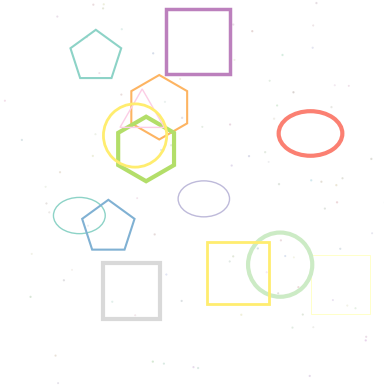[{"shape": "oval", "thickness": 1, "radius": 0.34, "center": [0.206, 0.44]}, {"shape": "pentagon", "thickness": 1.5, "radius": 0.35, "center": [0.249, 0.853]}, {"shape": "square", "thickness": 0.5, "radius": 0.38, "center": [0.884, 0.26]}, {"shape": "oval", "thickness": 1, "radius": 0.33, "center": [0.529, 0.484]}, {"shape": "oval", "thickness": 3, "radius": 0.41, "center": [0.806, 0.653]}, {"shape": "pentagon", "thickness": 1.5, "radius": 0.36, "center": [0.281, 0.409]}, {"shape": "hexagon", "thickness": 1.5, "radius": 0.42, "center": [0.414, 0.721]}, {"shape": "hexagon", "thickness": 3, "radius": 0.42, "center": [0.38, 0.613]}, {"shape": "triangle", "thickness": 1, "radius": 0.33, "center": [0.369, 0.702]}, {"shape": "square", "thickness": 3, "radius": 0.37, "center": [0.341, 0.244]}, {"shape": "square", "thickness": 2.5, "radius": 0.42, "center": [0.515, 0.892]}, {"shape": "circle", "thickness": 3, "radius": 0.42, "center": [0.728, 0.313]}, {"shape": "square", "thickness": 2, "radius": 0.4, "center": [0.618, 0.291]}, {"shape": "circle", "thickness": 2, "radius": 0.41, "center": [0.351, 0.648]}]